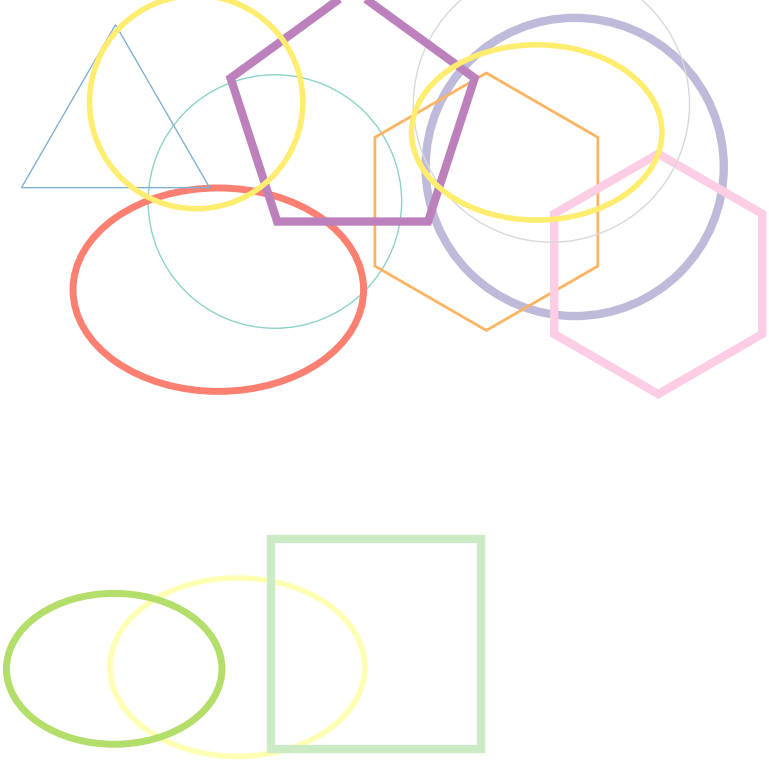[{"shape": "circle", "thickness": 0.5, "radius": 0.82, "center": [0.357, 0.738]}, {"shape": "oval", "thickness": 2, "radius": 0.83, "center": [0.308, 0.134]}, {"shape": "circle", "thickness": 3, "radius": 0.97, "center": [0.746, 0.783]}, {"shape": "oval", "thickness": 2.5, "radius": 0.94, "center": [0.284, 0.624]}, {"shape": "triangle", "thickness": 0.5, "radius": 0.71, "center": [0.15, 0.827]}, {"shape": "hexagon", "thickness": 1, "radius": 0.84, "center": [0.632, 0.738]}, {"shape": "oval", "thickness": 2.5, "radius": 0.7, "center": [0.148, 0.131]}, {"shape": "hexagon", "thickness": 3, "radius": 0.78, "center": [0.855, 0.644]}, {"shape": "circle", "thickness": 0.5, "radius": 0.9, "center": [0.716, 0.865]}, {"shape": "pentagon", "thickness": 3, "radius": 0.83, "center": [0.458, 0.847]}, {"shape": "square", "thickness": 3, "radius": 0.68, "center": [0.489, 0.163]}, {"shape": "circle", "thickness": 2, "radius": 0.69, "center": [0.255, 0.867]}, {"shape": "oval", "thickness": 2, "radius": 0.81, "center": [0.697, 0.828]}]